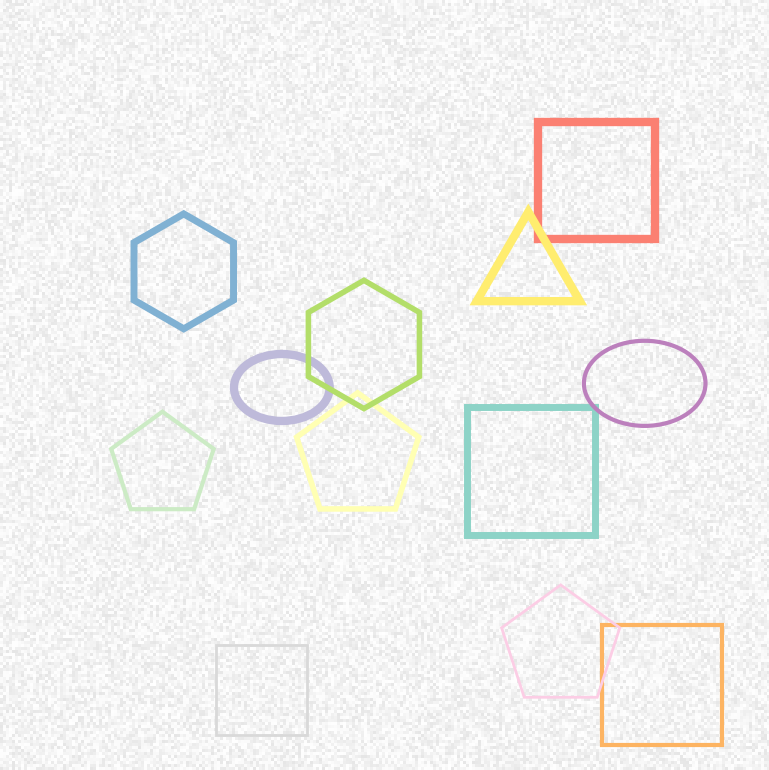[{"shape": "square", "thickness": 2.5, "radius": 0.42, "center": [0.689, 0.388]}, {"shape": "pentagon", "thickness": 2, "radius": 0.42, "center": [0.464, 0.406]}, {"shape": "oval", "thickness": 3, "radius": 0.31, "center": [0.366, 0.497]}, {"shape": "square", "thickness": 3, "radius": 0.38, "center": [0.774, 0.765]}, {"shape": "hexagon", "thickness": 2.5, "radius": 0.37, "center": [0.239, 0.648]}, {"shape": "square", "thickness": 1.5, "radius": 0.39, "center": [0.86, 0.11]}, {"shape": "hexagon", "thickness": 2, "radius": 0.42, "center": [0.473, 0.553]}, {"shape": "pentagon", "thickness": 1, "radius": 0.4, "center": [0.728, 0.16]}, {"shape": "square", "thickness": 1, "radius": 0.3, "center": [0.34, 0.104]}, {"shape": "oval", "thickness": 1.5, "radius": 0.39, "center": [0.837, 0.502]}, {"shape": "pentagon", "thickness": 1.5, "radius": 0.35, "center": [0.211, 0.395]}, {"shape": "triangle", "thickness": 3, "radius": 0.39, "center": [0.686, 0.648]}]